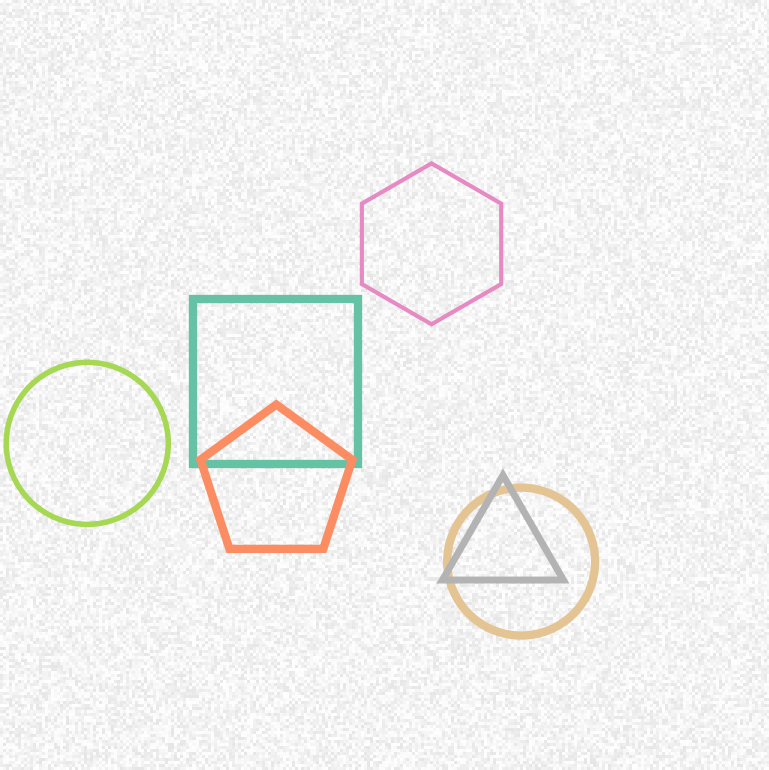[{"shape": "square", "thickness": 3, "radius": 0.54, "center": [0.358, 0.504]}, {"shape": "pentagon", "thickness": 3, "radius": 0.52, "center": [0.359, 0.371]}, {"shape": "hexagon", "thickness": 1.5, "radius": 0.52, "center": [0.56, 0.683]}, {"shape": "circle", "thickness": 2, "radius": 0.53, "center": [0.113, 0.424]}, {"shape": "circle", "thickness": 3, "radius": 0.48, "center": [0.677, 0.271]}, {"shape": "triangle", "thickness": 2.5, "radius": 0.45, "center": [0.653, 0.292]}]